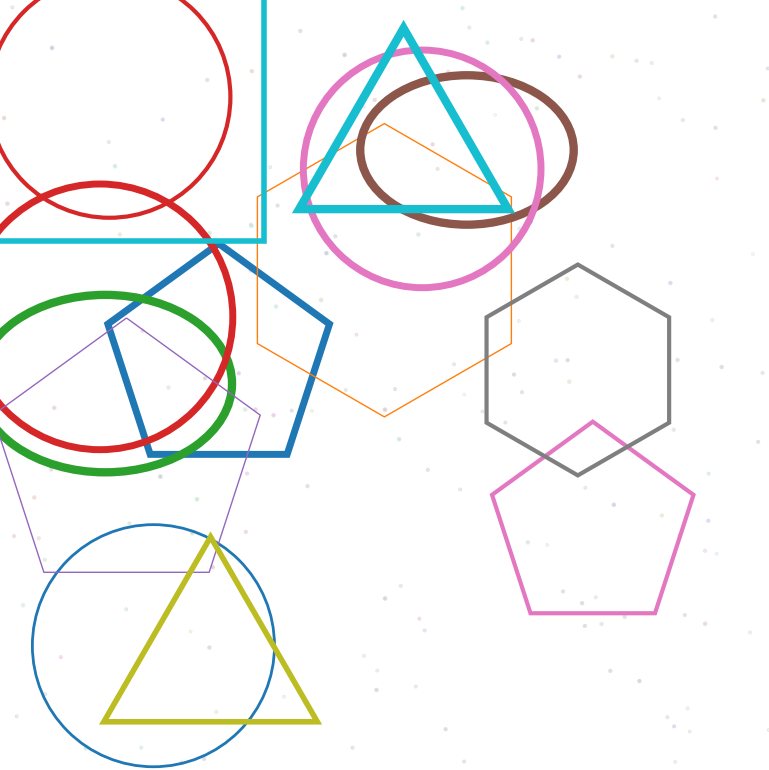[{"shape": "circle", "thickness": 1, "radius": 0.79, "center": [0.199, 0.161]}, {"shape": "pentagon", "thickness": 2.5, "radius": 0.76, "center": [0.284, 0.532]}, {"shape": "hexagon", "thickness": 0.5, "radius": 0.95, "center": [0.499, 0.649]}, {"shape": "oval", "thickness": 3, "radius": 0.82, "center": [0.137, 0.502]}, {"shape": "circle", "thickness": 2.5, "radius": 0.86, "center": [0.13, 0.589]}, {"shape": "circle", "thickness": 1.5, "radius": 0.78, "center": [0.142, 0.874]}, {"shape": "pentagon", "thickness": 0.5, "radius": 0.91, "center": [0.164, 0.404]}, {"shape": "oval", "thickness": 3, "radius": 0.69, "center": [0.606, 0.805]}, {"shape": "pentagon", "thickness": 1.5, "radius": 0.69, "center": [0.77, 0.315]}, {"shape": "circle", "thickness": 2.5, "radius": 0.77, "center": [0.548, 0.781]}, {"shape": "hexagon", "thickness": 1.5, "radius": 0.68, "center": [0.75, 0.52]}, {"shape": "triangle", "thickness": 2, "radius": 0.8, "center": [0.273, 0.143]}, {"shape": "triangle", "thickness": 3, "radius": 0.78, "center": [0.524, 0.807]}, {"shape": "square", "thickness": 2, "radius": 0.93, "center": [0.156, 0.873]}]